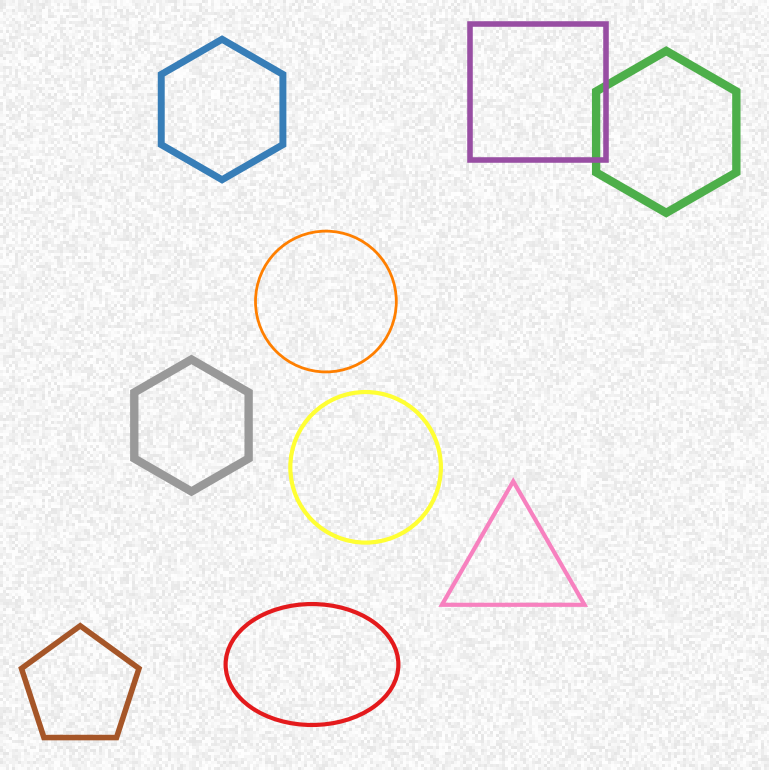[{"shape": "oval", "thickness": 1.5, "radius": 0.56, "center": [0.405, 0.137]}, {"shape": "hexagon", "thickness": 2.5, "radius": 0.46, "center": [0.288, 0.858]}, {"shape": "hexagon", "thickness": 3, "radius": 0.53, "center": [0.865, 0.829]}, {"shape": "square", "thickness": 2, "radius": 0.44, "center": [0.698, 0.881]}, {"shape": "circle", "thickness": 1, "radius": 0.46, "center": [0.423, 0.608]}, {"shape": "circle", "thickness": 1.5, "radius": 0.49, "center": [0.475, 0.393]}, {"shape": "pentagon", "thickness": 2, "radius": 0.4, "center": [0.104, 0.107]}, {"shape": "triangle", "thickness": 1.5, "radius": 0.53, "center": [0.667, 0.268]}, {"shape": "hexagon", "thickness": 3, "radius": 0.43, "center": [0.249, 0.447]}]